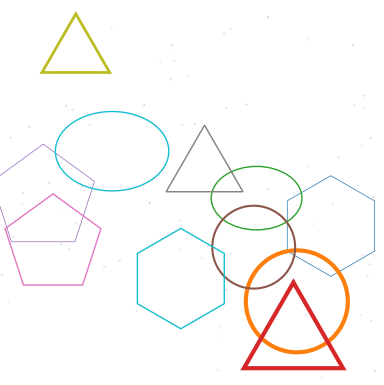[{"shape": "hexagon", "thickness": 0.5, "radius": 0.65, "center": [0.859, 0.413]}, {"shape": "circle", "thickness": 3, "radius": 0.66, "center": [0.771, 0.217]}, {"shape": "oval", "thickness": 1, "radius": 0.59, "center": [0.666, 0.485]}, {"shape": "triangle", "thickness": 3, "radius": 0.74, "center": [0.762, 0.118]}, {"shape": "pentagon", "thickness": 0.5, "radius": 0.7, "center": [0.112, 0.485]}, {"shape": "circle", "thickness": 1.5, "radius": 0.54, "center": [0.659, 0.358]}, {"shape": "pentagon", "thickness": 1, "radius": 0.65, "center": [0.138, 0.366]}, {"shape": "triangle", "thickness": 1, "radius": 0.58, "center": [0.531, 0.56]}, {"shape": "triangle", "thickness": 2, "radius": 0.51, "center": [0.197, 0.863]}, {"shape": "hexagon", "thickness": 1, "radius": 0.65, "center": [0.47, 0.276]}, {"shape": "oval", "thickness": 1, "radius": 0.74, "center": [0.291, 0.607]}]